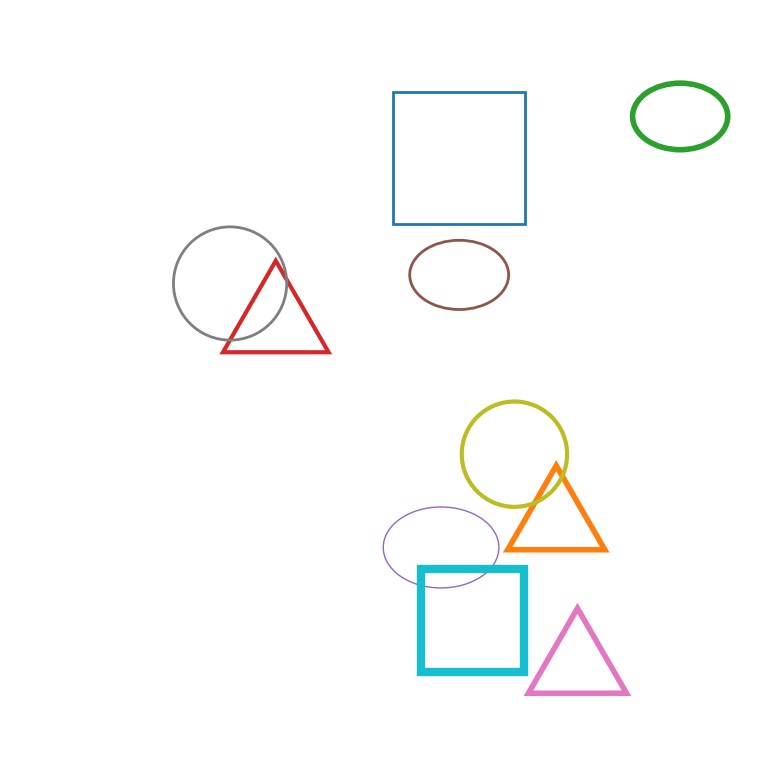[{"shape": "square", "thickness": 1, "radius": 0.43, "center": [0.596, 0.795]}, {"shape": "triangle", "thickness": 2, "radius": 0.36, "center": [0.722, 0.322]}, {"shape": "oval", "thickness": 2, "radius": 0.31, "center": [0.883, 0.849]}, {"shape": "triangle", "thickness": 1.5, "radius": 0.4, "center": [0.358, 0.582]}, {"shape": "oval", "thickness": 0.5, "radius": 0.38, "center": [0.573, 0.289]}, {"shape": "oval", "thickness": 1, "radius": 0.32, "center": [0.596, 0.643]}, {"shape": "triangle", "thickness": 2, "radius": 0.37, "center": [0.75, 0.136]}, {"shape": "circle", "thickness": 1, "radius": 0.37, "center": [0.299, 0.632]}, {"shape": "circle", "thickness": 1.5, "radius": 0.34, "center": [0.668, 0.41]}, {"shape": "square", "thickness": 3, "radius": 0.33, "center": [0.614, 0.194]}]